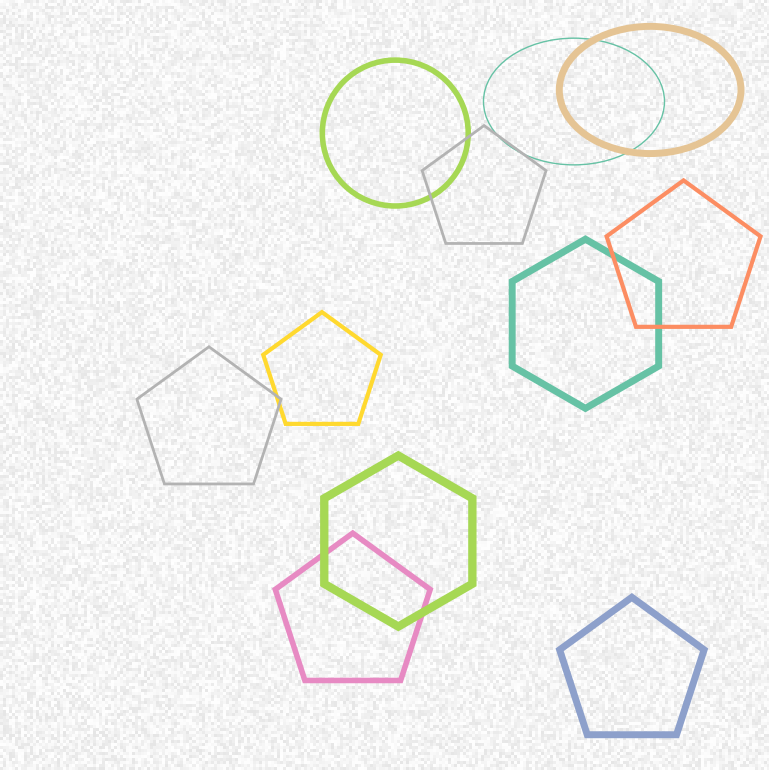[{"shape": "hexagon", "thickness": 2.5, "radius": 0.55, "center": [0.76, 0.58]}, {"shape": "oval", "thickness": 0.5, "radius": 0.59, "center": [0.745, 0.868]}, {"shape": "pentagon", "thickness": 1.5, "radius": 0.53, "center": [0.888, 0.661]}, {"shape": "pentagon", "thickness": 2.5, "radius": 0.49, "center": [0.821, 0.126]}, {"shape": "pentagon", "thickness": 2, "radius": 0.53, "center": [0.458, 0.202]}, {"shape": "circle", "thickness": 2, "radius": 0.47, "center": [0.513, 0.827]}, {"shape": "hexagon", "thickness": 3, "radius": 0.56, "center": [0.517, 0.297]}, {"shape": "pentagon", "thickness": 1.5, "radius": 0.4, "center": [0.418, 0.514]}, {"shape": "oval", "thickness": 2.5, "radius": 0.59, "center": [0.844, 0.883]}, {"shape": "pentagon", "thickness": 1, "radius": 0.49, "center": [0.271, 0.451]}, {"shape": "pentagon", "thickness": 1, "radius": 0.42, "center": [0.629, 0.752]}]